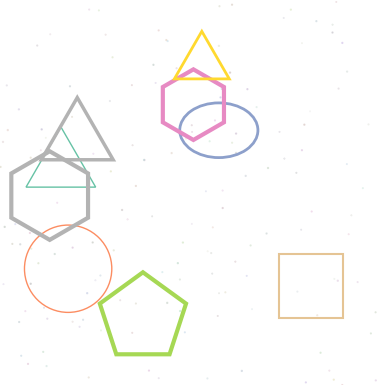[{"shape": "triangle", "thickness": 1, "radius": 0.52, "center": [0.158, 0.566]}, {"shape": "circle", "thickness": 1, "radius": 0.57, "center": [0.177, 0.302]}, {"shape": "oval", "thickness": 2, "radius": 0.51, "center": [0.568, 0.662]}, {"shape": "hexagon", "thickness": 3, "radius": 0.46, "center": [0.502, 0.728]}, {"shape": "pentagon", "thickness": 3, "radius": 0.59, "center": [0.371, 0.175]}, {"shape": "triangle", "thickness": 2, "radius": 0.41, "center": [0.524, 0.836]}, {"shape": "square", "thickness": 1.5, "radius": 0.42, "center": [0.807, 0.257]}, {"shape": "triangle", "thickness": 2.5, "radius": 0.54, "center": [0.201, 0.639]}, {"shape": "hexagon", "thickness": 3, "radius": 0.58, "center": [0.129, 0.492]}]